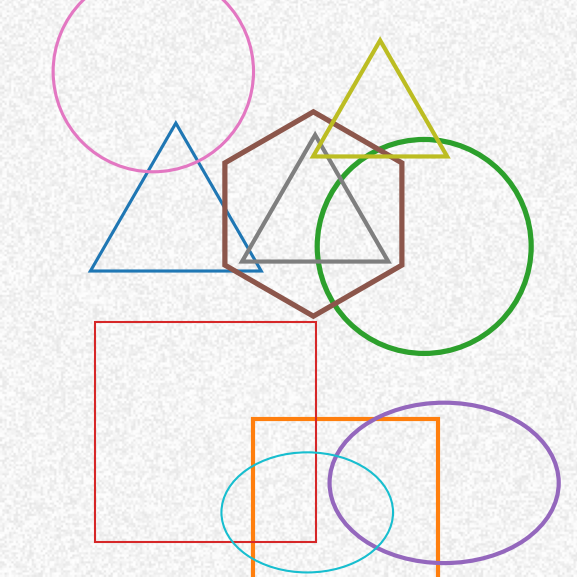[{"shape": "triangle", "thickness": 1.5, "radius": 0.85, "center": [0.304, 0.615]}, {"shape": "square", "thickness": 2, "radius": 0.8, "center": [0.598, 0.113]}, {"shape": "circle", "thickness": 2.5, "radius": 0.93, "center": [0.735, 0.572]}, {"shape": "square", "thickness": 1, "radius": 0.96, "center": [0.355, 0.251]}, {"shape": "oval", "thickness": 2, "radius": 0.99, "center": [0.769, 0.163]}, {"shape": "hexagon", "thickness": 2.5, "radius": 0.88, "center": [0.543, 0.629]}, {"shape": "circle", "thickness": 1.5, "radius": 0.87, "center": [0.265, 0.875]}, {"shape": "triangle", "thickness": 2, "radius": 0.73, "center": [0.546, 0.619]}, {"shape": "triangle", "thickness": 2, "radius": 0.67, "center": [0.658, 0.795]}, {"shape": "oval", "thickness": 1, "radius": 0.74, "center": [0.532, 0.112]}]